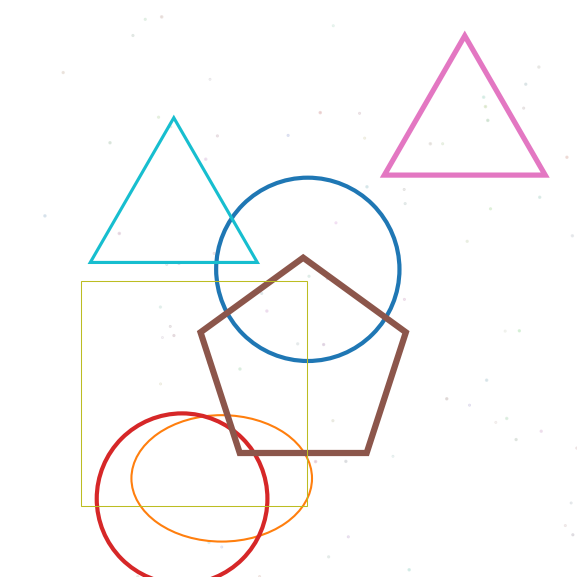[{"shape": "circle", "thickness": 2, "radius": 0.79, "center": [0.533, 0.533]}, {"shape": "oval", "thickness": 1, "radius": 0.78, "center": [0.384, 0.171]}, {"shape": "circle", "thickness": 2, "radius": 0.74, "center": [0.315, 0.136]}, {"shape": "pentagon", "thickness": 3, "radius": 0.93, "center": [0.525, 0.366]}, {"shape": "triangle", "thickness": 2.5, "radius": 0.8, "center": [0.805, 0.776]}, {"shape": "square", "thickness": 0.5, "radius": 0.98, "center": [0.336, 0.317]}, {"shape": "triangle", "thickness": 1.5, "radius": 0.84, "center": [0.301, 0.628]}]